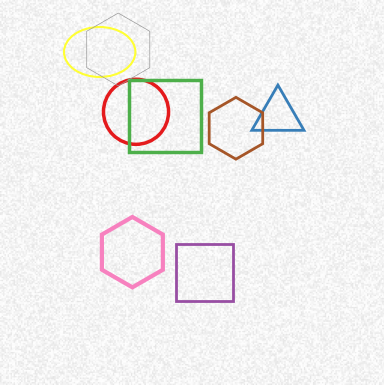[{"shape": "circle", "thickness": 2.5, "radius": 0.42, "center": [0.353, 0.71]}, {"shape": "triangle", "thickness": 2, "radius": 0.39, "center": [0.722, 0.701]}, {"shape": "square", "thickness": 2.5, "radius": 0.47, "center": [0.428, 0.699]}, {"shape": "square", "thickness": 2, "radius": 0.37, "center": [0.531, 0.292]}, {"shape": "oval", "thickness": 1.5, "radius": 0.46, "center": [0.259, 0.865]}, {"shape": "hexagon", "thickness": 2, "radius": 0.4, "center": [0.613, 0.667]}, {"shape": "hexagon", "thickness": 3, "radius": 0.46, "center": [0.344, 0.345]}, {"shape": "hexagon", "thickness": 0.5, "radius": 0.47, "center": [0.307, 0.872]}]